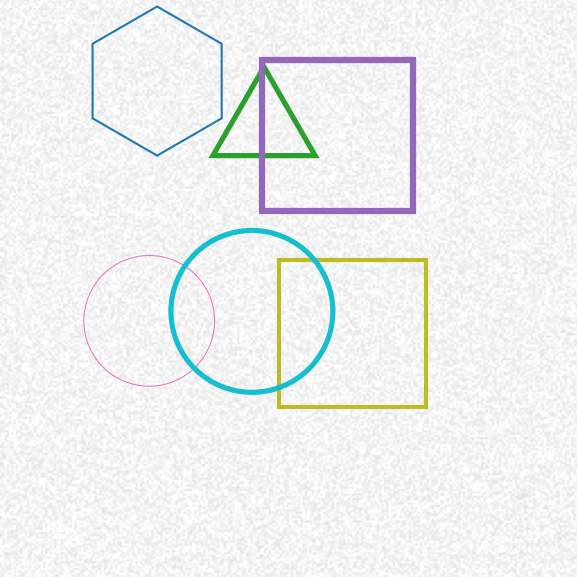[{"shape": "hexagon", "thickness": 1, "radius": 0.65, "center": [0.272, 0.859]}, {"shape": "triangle", "thickness": 2.5, "radius": 0.51, "center": [0.457, 0.781]}, {"shape": "square", "thickness": 3, "radius": 0.65, "center": [0.584, 0.764]}, {"shape": "circle", "thickness": 0.5, "radius": 0.57, "center": [0.258, 0.444]}, {"shape": "square", "thickness": 2, "radius": 0.64, "center": [0.61, 0.422]}, {"shape": "circle", "thickness": 2.5, "radius": 0.7, "center": [0.436, 0.46]}]